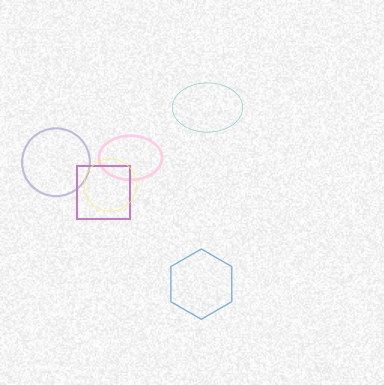[{"shape": "oval", "thickness": 0.5, "radius": 0.46, "center": [0.539, 0.721]}, {"shape": "circle", "thickness": 1.5, "radius": 0.44, "center": [0.145, 0.579]}, {"shape": "hexagon", "thickness": 1, "radius": 0.46, "center": [0.523, 0.262]}, {"shape": "oval", "thickness": 2, "radius": 0.41, "center": [0.339, 0.59]}, {"shape": "square", "thickness": 1.5, "radius": 0.35, "center": [0.268, 0.5]}, {"shape": "circle", "thickness": 0.5, "radius": 0.34, "center": [0.286, 0.519]}]